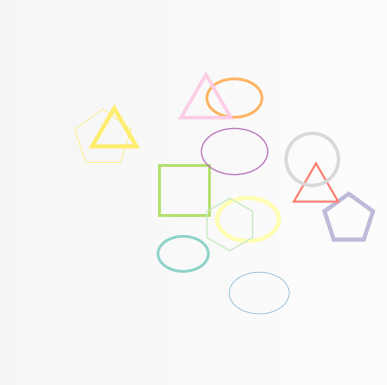[{"shape": "oval", "thickness": 2, "radius": 0.32, "center": [0.473, 0.341]}, {"shape": "oval", "thickness": 3, "radius": 0.4, "center": [0.64, 0.43]}, {"shape": "pentagon", "thickness": 3, "radius": 0.33, "center": [0.9, 0.431]}, {"shape": "triangle", "thickness": 1.5, "radius": 0.33, "center": [0.816, 0.509]}, {"shape": "oval", "thickness": 0.5, "radius": 0.39, "center": [0.669, 0.239]}, {"shape": "oval", "thickness": 2, "radius": 0.36, "center": [0.605, 0.745]}, {"shape": "square", "thickness": 2, "radius": 0.32, "center": [0.475, 0.507]}, {"shape": "triangle", "thickness": 2.5, "radius": 0.37, "center": [0.531, 0.732]}, {"shape": "circle", "thickness": 2.5, "radius": 0.34, "center": [0.806, 0.586]}, {"shape": "oval", "thickness": 1, "radius": 0.43, "center": [0.605, 0.606]}, {"shape": "hexagon", "thickness": 1, "radius": 0.34, "center": [0.593, 0.417]}, {"shape": "pentagon", "thickness": 0.5, "radius": 0.38, "center": [0.266, 0.64]}, {"shape": "triangle", "thickness": 3, "radius": 0.33, "center": [0.295, 0.653]}]